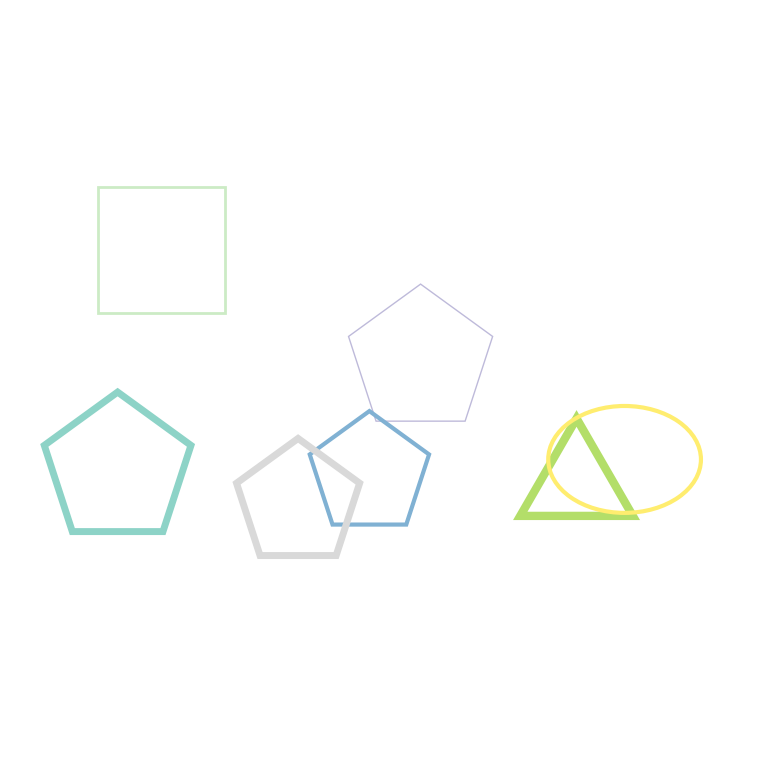[{"shape": "pentagon", "thickness": 2.5, "radius": 0.5, "center": [0.153, 0.391]}, {"shape": "pentagon", "thickness": 0.5, "radius": 0.49, "center": [0.546, 0.533]}, {"shape": "pentagon", "thickness": 1.5, "radius": 0.41, "center": [0.48, 0.385]}, {"shape": "triangle", "thickness": 3, "radius": 0.42, "center": [0.749, 0.372]}, {"shape": "pentagon", "thickness": 2.5, "radius": 0.42, "center": [0.387, 0.347]}, {"shape": "square", "thickness": 1, "radius": 0.41, "center": [0.21, 0.675]}, {"shape": "oval", "thickness": 1.5, "radius": 0.5, "center": [0.811, 0.403]}]